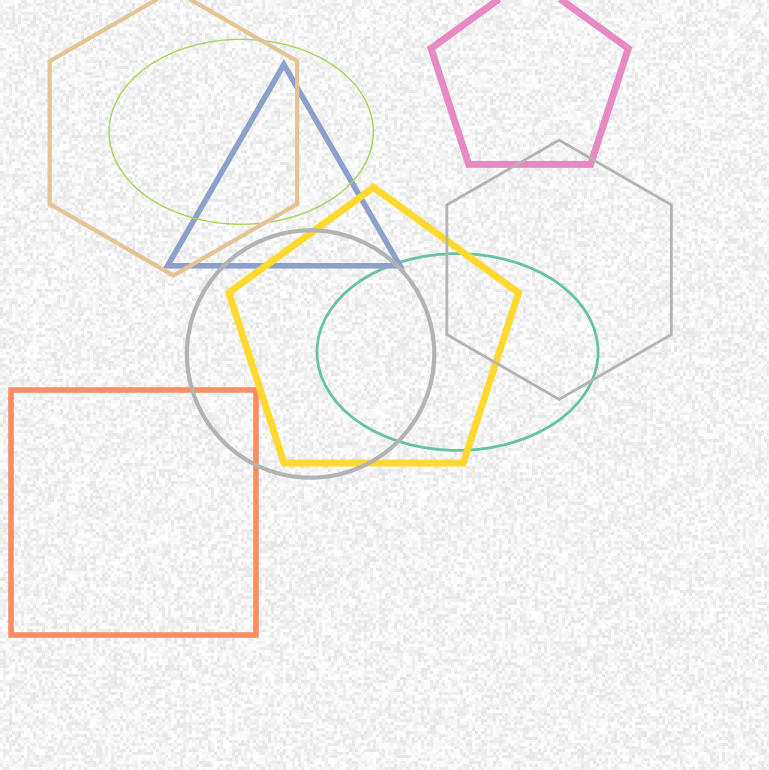[{"shape": "oval", "thickness": 1, "radius": 0.91, "center": [0.594, 0.543]}, {"shape": "square", "thickness": 2, "radius": 0.79, "center": [0.173, 0.334]}, {"shape": "triangle", "thickness": 2, "radius": 0.87, "center": [0.369, 0.742]}, {"shape": "pentagon", "thickness": 2.5, "radius": 0.67, "center": [0.688, 0.895]}, {"shape": "oval", "thickness": 0.5, "radius": 0.86, "center": [0.313, 0.829]}, {"shape": "pentagon", "thickness": 2.5, "radius": 0.99, "center": [0.485, 0.559]}, {"shape": "hexagon", "thickness": 1.5, "radius": 0.93, "center": [0.225, 0.828]}, {"shape": "hexagon", "thickness": 1, "radius": 0.84, "center": [0.726, 0.65]}, {"shape": "circle", "thickness": 1.5, "radius": 0.8, "center": [0.403, 0.54]}]